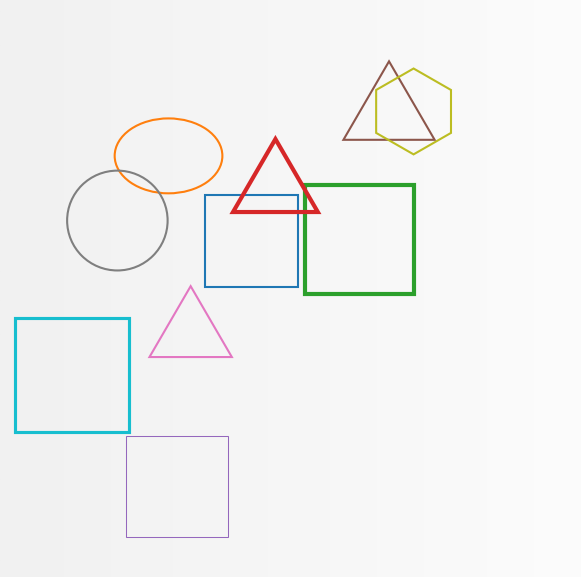[{"shape": "square", "thickness": 1, "radius": 0.4, "center": [0.432, 0.582]}, {"shape": "oval", "thickness": 1, "radius": 0.46, "center": [0.29, 0.729]}, {"shape": "square", "thickness": 2, "radius": 0.47, "center": [0.619, 0.584]}, {"shape": "triangle", "thickness": 2, "radius": 0.42, "center": [0.474, 0.674]}, {"shape": "square", "thickness": 0.5, "radius": 0.44, "center": [0.305, 0.157]}, {"shape": "triangle", "thickness": 1, "radius": 0.45, "center": [0.669, 0.802]}, {"shape": "triangle", "thickness": 1, "radius": 0.41, "center": [0.328, 0.422]}, {"shape": "circle", "thickness": 1, "radius": 0.43, "center": [0.202, 0.617]}, {"shape": "hexagon", "thickness": 1, "radius": 0.37, "center": [0.712, 0.806]}, {"shape": "square", "thickness": 1.5, "radius": 0.49, "center": [0.123, 0.35]}]